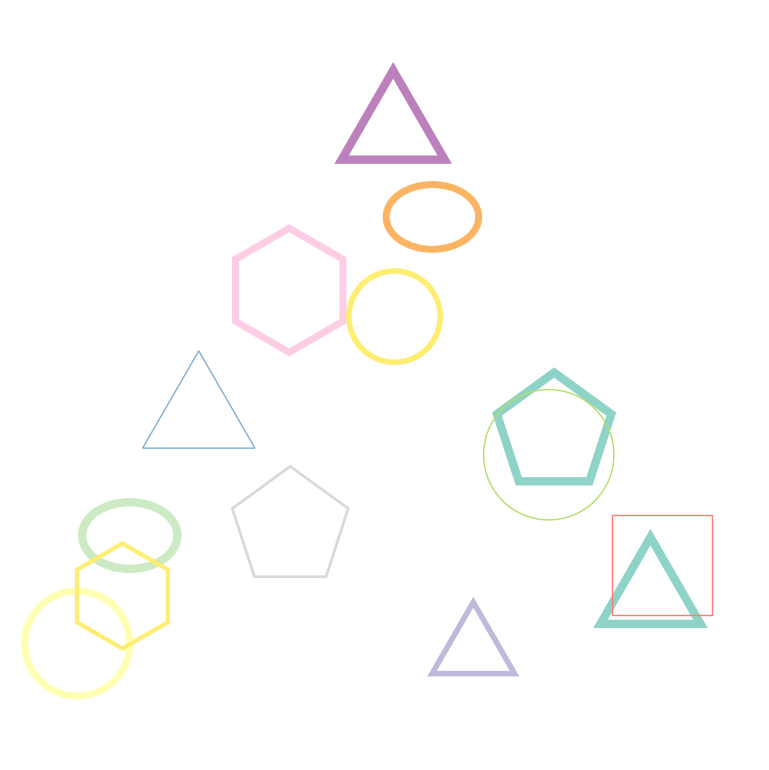[{"shape": "pentagon", "thickness": 3, "radius": 0.39, "center": [0.72, 0.438]}, {"shape": "triangle", "thickness": 3, "radius": 0.38, "center": [0.845, 0.227]}, {"shape": "circle", "thickness": 2.5, "radius": 0.34, "center": [0.1, 0.164]}, {"shape": "triangle", "thickness": 2, "radius": 0.31, "center": [0.615, 0.156]}, {"shape": "square", "thickness": 0.5, "radius": 0.32, "center": [0.86, 0.267]}, {"shape": "triangle", "thickness": 0.5, "radius": 0.42, "center": [0.258, 0.46]}, {"shape": "oval", "thickness": 2.5, "radius": 0.3, "center": [0.562, 0.718]}, {"shape": "circle", "thickness": 0.5, "radius": 0.42, "center": [0.713, 0.409]}, {"shape": "hexagon", "thickness": 2.5, "radius": 0.4, "center": [0.376, 0.623]}, {"shape": "pentagon", "thickness": 1, "radius": 0.4, "center": [0.377, 0.315]}, {"shape": "triangle", "thickness": 3, "radius": 0.39, "center": [0.511, 0.831]}, {"shape": "oval", "thickness": 3, "radius": 0.31, "center": [0.168, 0.304]}, {"shape": "circle", "thickness": 2, "radius": 0.3, "center": [0.512, 0.589]}, {"shape": "hexagon", "thickness": 1.5, "radius": 0.34, "center": [0.159, 0.226]}]